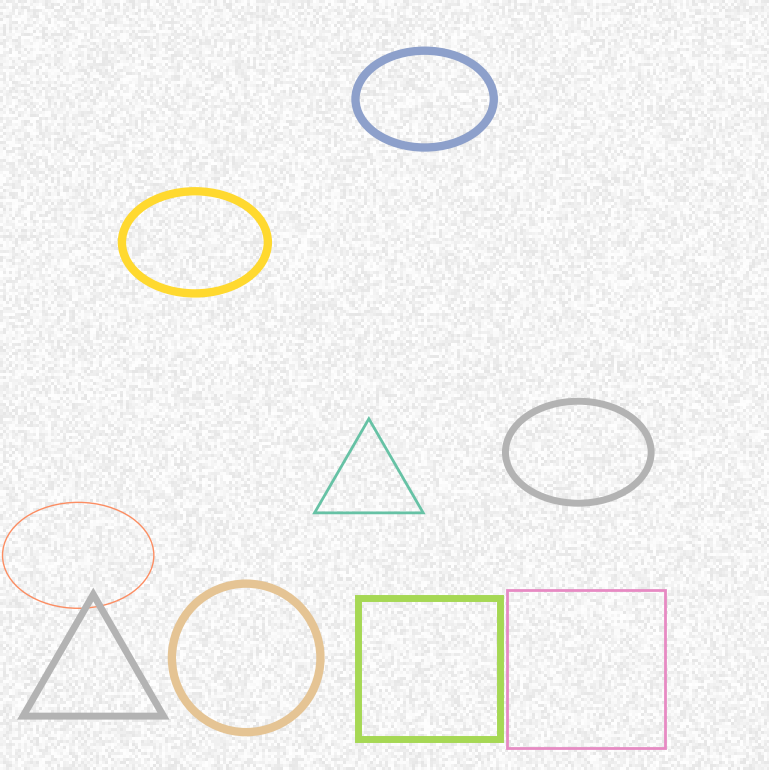[{"shape": "triangle", "thickness": 1, "radius": 0.41, "center": [0.479, 0.375]}, {"shape": "oval", "thickness": 0.5, "radius": 0.49, "center": [0.102, 0.279]}, {"shape": "oval", "thickness": 3, "radius": 0.45, "center": [0.551, 0.871]}, {"shape": "square", "thickness": 1, "radius": 0.51, "center": [0.761, 0.131]}, {"shape": "square", "thickness": 2.5, "radius": 0.46, "center": [0.557, 0.132]}, {"shape": "oval", "thickness": 3, "radius": 0.47, "center": [0.253, 0.685]}, {"shape": "circle", "thickness": 3, "radius": 0.48, "center": [0.32, 0.146]}, {"shape": "oval", "thickness": 2.5, "radius": 0.47, "center": [0.751, 0.413]}, {"shape": "triangle", "thickness": 2.5, "radius": 0.53, "center": [0.121, 0.123]}]